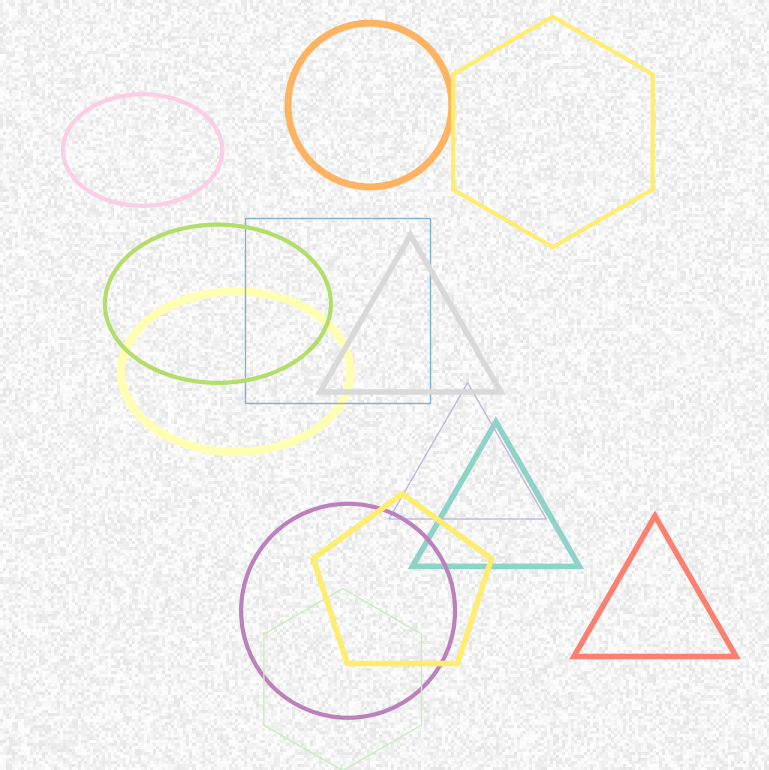[{"shape": "triangle", "thickness": 2, "radius": 0.63, "center": [0.644, 0.327]}, {"shape": "oval", "thickness": 3, "radius": 0.74, "center": [0.306, 0.517]}, {"shape": "triangle", "thickness": 0.5, "radius": 0.59, "center": [0.607, 0.385]}, {"shape": "triangle", "thickness": 2, "radius": 0.61, "center": [0.851, 0.208]}, {"shape": "square", "thickness": 0.5, "radius": 0.6, "center": [0.438, 0.596]}, {"shape": "circle", "thickness": 2.5, "radius": 0.53, "center": [0.48, 0.864]}, {"shape": "oval", "thickness": 1.5, "radius": 0.73, "center": [0.283, 0.606]}, {"shape": "oval", "thickness": 1.5, "radius": 0.52, "center": [0.185, 0.805]}, {"shape": "triangle", "thickness": 2, "radius": 0.68, "center": [0.533, 0.559]}, {"shape": "circle", "thickness": 1.5, "radius": 0.69, "center": [0.452, 0.207]}, {"shape": "hexagon", "thickness": 0.5, "radius": 0.59, "center": [0.445, 0.117]}, {"shape": "hexagon", "thickness": 1.5, "radius": 0.75, "center": [0.718, 0.829]}, {"shape": "pentagon", "thickness": 2, "radius": 0.61, "center": [0.523, 0.237]}]